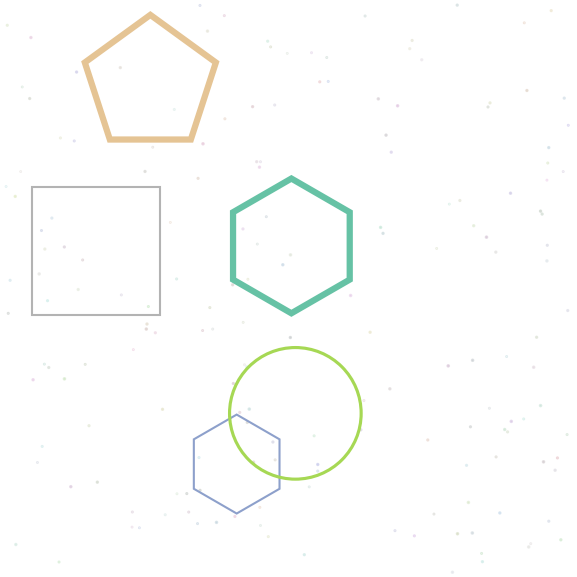[{"shape": "hexagon", "thickness": 3, "radius": 0.58, "center": [0.505, 0.573]}, {"shape": "hexagon", "thickness": 1, "radius": 0.43, "center": [0.41, 0.196]}, {"shape": "circle", "thickness": 1.5, "radius": 0.57, "center": [0.511, 0.283]}, {"shape": "pentagon", "thickness": 3, "radius": 0.6, "center": [0.26, 0.854]}, {"shape": "square", "thickness": 1, "radius": 0.55, "center": [0.166, 0.564]}]